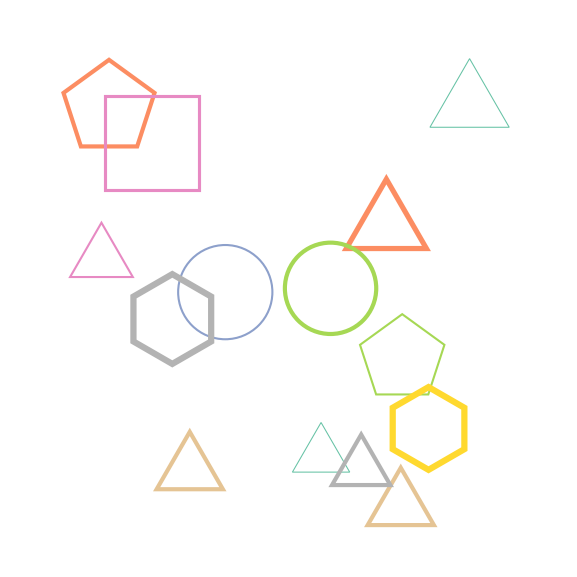[{"shape": "triangle", "thickness": 0.5, "radius": 0.29, "center": [0.556, 0.21]}, {"shape": "triangle", "thickness": 0.5, "radius": 0.4, "center": [0.813, 0.818]}, {"shape": "pentagon", "thickness": 2, "radius": 0.41, "center": [0.189, 0.813]}, {"shape": "triangle", "thickness": 2.5, "radius": 0.4, "center": [0.669, 0.609]}, {"shape": "circle", "thickness": 1, "radius": 0.41, "center": [0.39, 0.493]}, {"shape": "triangle", "thickness": 1, "radius": 0.31, "center": [0.176, 0.551]}, {"shape": "square", "thickness": 1.5, "radius": 0.41, "center": [0.263, 0.751]}, {"shape": "circle", "thickness": 2, "radius": 0.4, "center": [0.572, 0.5]}, {"shape": "pentagon", "thickness": 1, "radius": 0.38, "center": [0.696, 0.378]}, {"shape": "hexagon", "thickness": 3, "radius": 0.36, "center": [0.742, 0.257]}, {"shape": "triangle", "thickness": 2, "radius": 0.33, "center": [0.694, 0.123]}, {"shape": "triangle", "thickness": 2, "radius": 0.33, "center": [0.329, 0.185]}, {"shape": "triangle", "thickness": 2, "radius": 0.29, "center": [0.625, 0.188]}, {"shape": "hexagon", "thickness": 3, "radius": 0.39, "center": [0.298, 0.447]}]